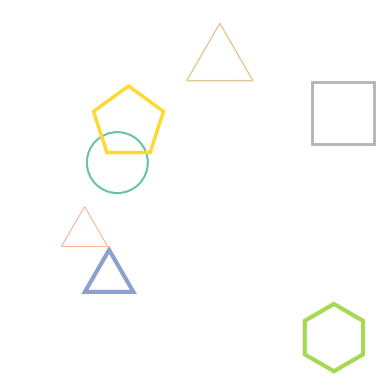[{"shape": "circle", "thickness": 1.5, "radius": 0.4, "center": [0.305, 0.578]}, {"shape": "triangle", "thickness": 0.5, "radius": 0.34, "center": [0.22, 0.395]}, {"shape": "triangle", "thickness": 3, "radius": 0.36, "center": [0.283, 0.278]}, {"shape": "hexagon", "thickness": 3, "radius": 0.44, "center": [0.867, 0.123]}, {"shape": "pentagon", "thickness": 2.5, "radius": 0.48, "center": [0.334, 0.681]}, {"shape": "triangle", "thickness": 1, "radius": 0.5, "center": [0.571, 0.84]}, {"shape": "square", "thickness": 2, "radius": 0.4, "center": [0.892, 0.707]}]